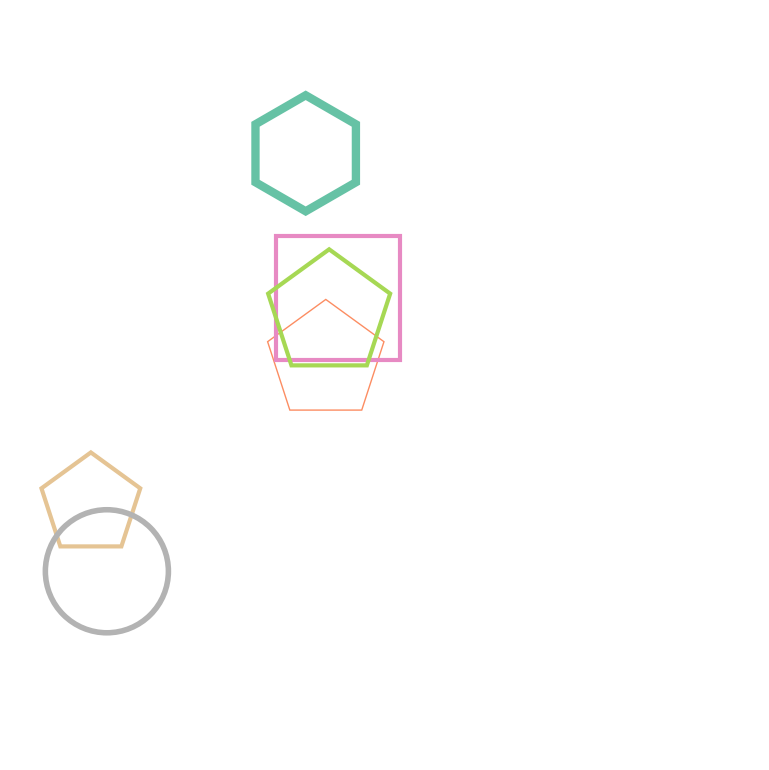[{"shape": "hexagon", "thickness": 3, "radius": 0.38, "center": [0.397, 0.801]}, {"shape": "pentagon", "thickness": 0.5, "radius": 0.4, "center": [0.423, 0.532]}, {"shape": "square", "thickness": 1.5, "radius": 0.4, "center": [0.438, 0.613]}, {"shape": "pentagon", "thickness": 1.5, "radius": 0.42, "center": [0.427, 0.593]}, {"shape": "pentagon", "thickness": 1.5, "radius": 0.34, "center": [0.118, 0.345]}, {"shape": "circle", "thickness": 2, "radius": 0.4, "center": [0.139, 0.258]}]